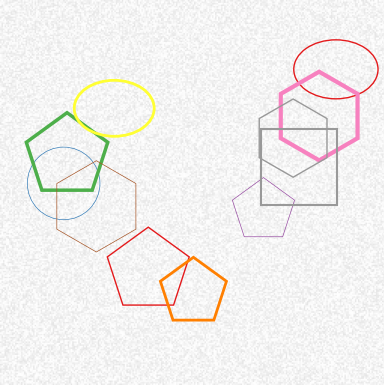[{"shape": "oval", "thickness": 1, "radius": 0.55, "center": [0.872, 0.82]}, {"shape": "pentagon", "thickness": 1, "radius": 0.56, "center": [0.385, 0.298]}, {"shape": "circle", "thickness": 0.5, "radius": 0.47, "center": [0.165, 0.524]}, {"shape": "pentagon", "thickness": 2.5, "radius": 0.56, "center": [0.174, 0.596]}, {"shape": "pentagon", "thickness": 0.5, "radius": 0.42, "center": [0.684, 0.454]}, {"shape": "pentagon", "thickness": 2, "radius": 0.45, "center": [0.502, 0.242]}, {"shape": "oval", "thickness": 2, "radius": 0.52, "center": [0.297, 0.719]}, {"shape": "hexagon", "thickness": 0.5, "radius": 0.59, "center": [0.25, 0.464]}, {"shape": "hexagon", "thickness": 3, "radius": 0.58, "center": [0.829, 0.699]}, {"shape": "square", "thickness": 1.5, "radius": 0.49, "center": [0.775, 0.566]}, {"shape": "hexagon", "thickness": 1, "radius": 0.51, "center": [0.761, 0.641]}]